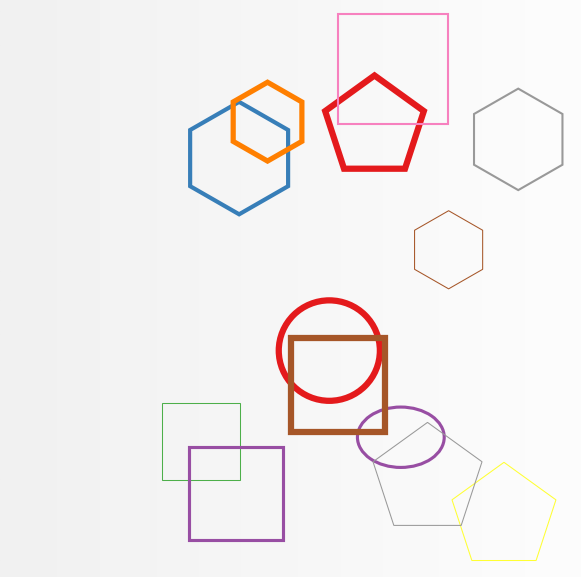[{"shape": "circle", "thickness": 3, "radius": 0.43, "center": [0.567, 0.392]}, {"shape": "pentagon", "thickness": 3, "radius": 0.45, "center": [0.644, 0.779]}, {"shape": "hexagon", "thickness": 2, "radius": 0.49, "center": [0.411, 0.725]}, {"shape": "square", "thickness": 0.5, "radius": 0.34, "center": [0.346, 0.235]}, {"shape": "square", "thickness": 1.5, "radius": 0.4, "center": [0.406, 0.145]}, {"shape": "oval", "thickness": 1.5, "radius": 0.37, "center": [0.69, 0.242]}, {"shape": "hexagon", "thickness": 2.5, "radius": 0.34, "center": [0.46, 0.788]}, {"shape": "pentagon", "thickness": 0.5, "radius": 0.47, "center": [0.867, 0.105]}, {"shape": "hexagon", "thickness": 0.5, "radius": 0.34, "center": [0.772, 0.567]}, {"shape": "square", "thickness": 3, "radius": 0.4, "center": [0.581, 0.333]}, {"shape": "square", "thickness": 1, "radius": 0.48, "center": [0.676, 0.879]}, {"shape": "hexagon", "thickness": 1, "radius": 0.44, "center": [0.892, 0.758]}, {"shape": "pentagon", "thickness": 0.5, "radius": 0.49, "center": [0.736, 0.169]}]